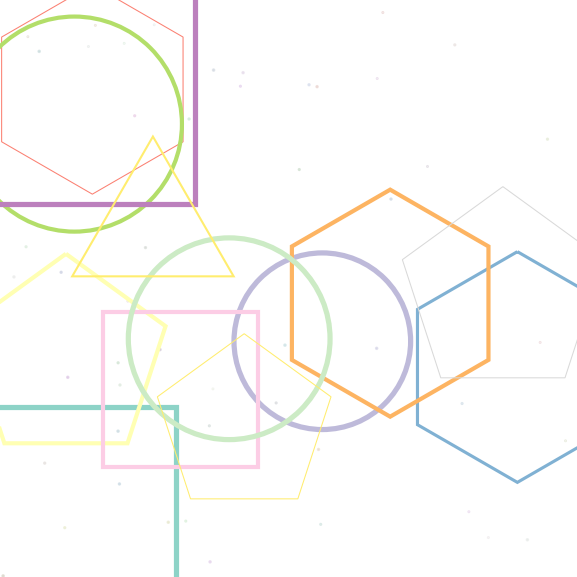[{"shape": "square", "thickness": 2.5, "radius": 0.82, "center": [0.142, 0.13]}, {"shape": "pentagon", "thickness": 2, "radius": 0.91, "center": [0.114, 0.378]}, {"shape": "circle", "thickness": 2.5, "radius": 0.76, "center": [0.558, 0.408]}, {"shape": "hexagon", "thickness": 0.5, "radius": 0.91, "center": [0.16, 0.844]}, {"shape": "hexagon", "thickness": 1.5, "radius": 1.0, "center": [0.896, 0.364]}, {"shape": "hexagon", "thickness": 2, "radius": 0.98, "center": [0.676, 0.474]}, {"shape": "circle", "thickness": 2, "radius": 0.93, "center": [0.129, 0.784]}, {"shape": "square", "thickness": 2, "radius": 0.67, "center": [0.313, 0.325]}, {"shape": "pentagon", "thickness": 0.5, "radius": 0.92, "center": [0.871, 0.493]}, {"shape": "square", "thickness": 2.5, "radius": 0.96, "center": [0.144, 0.838]}, {"shape": "circle", "thickness": 2.5, "radius": 0.87, "center": [0.397, 0.413]}, {"shape": "triangle", "thickness": 1, "radius": 0.81, "center": [0.265, 0.601]}, {"shape": "pentagon", "thickness": 0.5, "radius": 0.79, "center": [0.423, 0.263]}]